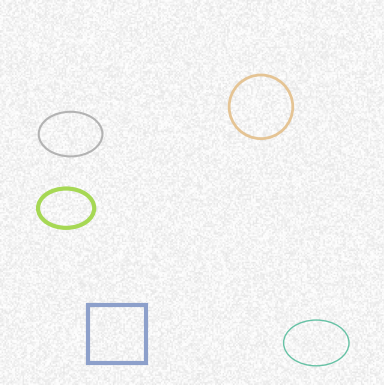[{"shape": "oval", "thickness": 1, "radius": 0.42, "center": [0.822, 0.109]}, {"shape": "square", "thickness": 3, "radius": 0.38, "center": [0.304, 0.132]}, {"shape": "oval", "thickness": 3, "radius": 0.36, "center": [0.172, 0.459]}, {"shape": "circle", "thickness": 2, "radius": 0.41, "center": [0.678, 0.723]}, {"shape": "oval", "thickness": 1.5, "radius": 0.41, "center": [0.183, 0.652]}]